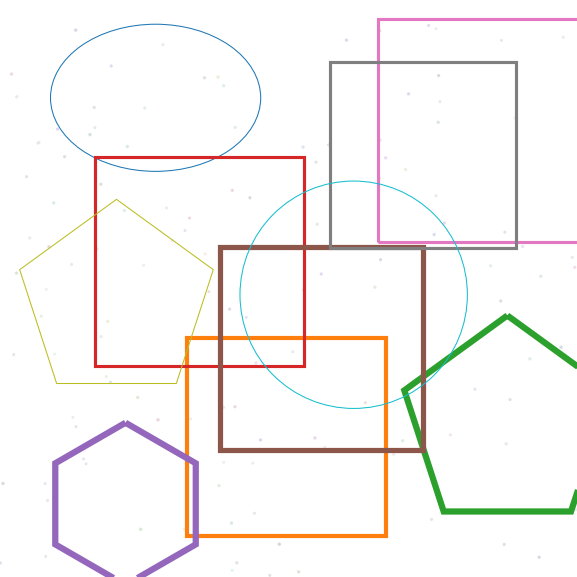[{"shape": "oval", "thickness": 0.5, "radius": 0.91, "center": [0.269, 0.83]}, {"shape": "square", "thickness": 2, "radius": 0.86, "center": [0.496, 0.243]}, {"shape": "pentagon", "thickness": 3, "radius": 0.94, "center": [0.879, 0.265]}, {"shape": "square", "thickness": 1.5, "radius": 0.91, "center": [0.345, 0.546]}, {"shape": "hexagon", "thickness": 3, "radius": 0.7, "center": [0.217, 0.127]}, {"shape": "square", "thickness": 2.5, "radius": 0.88, "center": [0.556, 0.395]}, {"shape": "square", "thickness": 1.5, "radius": 0.97, "center": [0.848, 0.773]}, {"shape": "square", "thickness": 1.5, "radius": 0.81, "center": [0.732, 0.73]}, {"shape": "pentagon", "thickness": 0.5, "radius": 0.88, "center": [0.202, 0.478]}, {"shape": "circle", "thickness": 0.5, "radius": 0.98, "center": [0.612, 0.489]}]